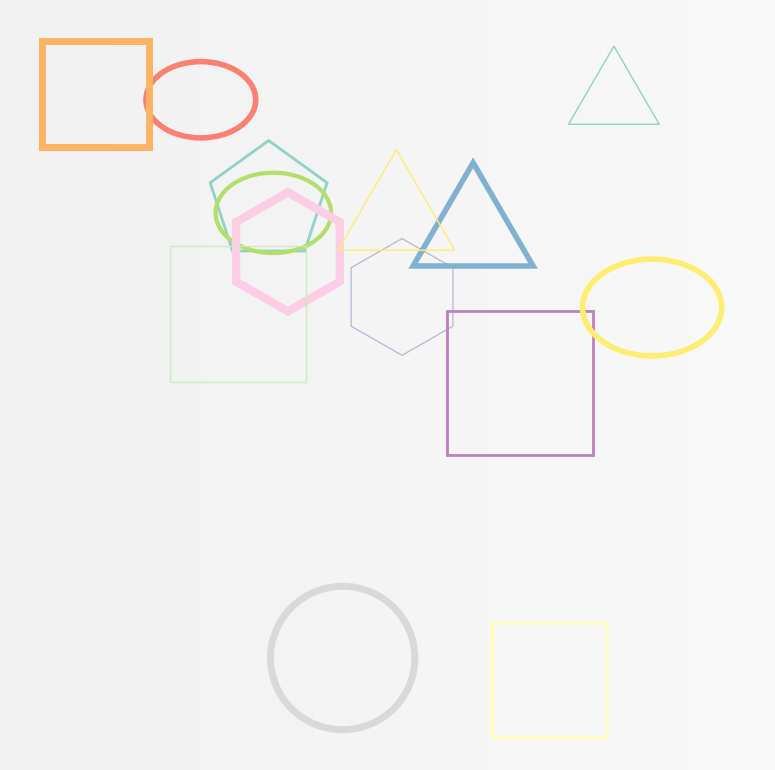[{"shape": "triangle", "thickness": 0.5, "radius": 0.34, "center": [0.792, 0.872]}, {"shape": "pentagon", "thickness": 1, "radius": 0.4, "center": [0.347, 0.738]}, {"shape": "square", "thickness": 1, "radius": 0.37, "center": [0.709, 0.117]}, {"shape": "hexagon", "thickness": 0.5, "radius": 0.38, "center": [0.519, 0.614]}, {"shape": "oval", "thickness": 2, "radius": 0.35, "center": [0.259, 0.87]}, {"shape": "triangle", "thickness": 2, "radius": 0.45, "center": [0.61, 0.699]}, {"shape": "square", "thickness": 2.5, "radius": 0.35, "center": [0.123, 0.878]}, {"shape": "oval", "thickness": 1.5, "radius": 0.37, "center": [0.353, 0.724]}, {"shape": "hexagon", "thickness": 3, "radius": 0.39, "center": [0.372, 0.673]}, {"shape": "circle", "thickness": 2.5, "radius": 0.47, "center": [0.442, 0.145]}, {"shape": "square", "thickness": 1, "radius": 0.47, "center": [0.671, 0.503]}, {"shape": "square", "thickness": 0.5, "radius": 0.44, "center": [0.307, 0.592]}, {"shape": "oval", "thickness": 2, "radius": 0.45, "center": [0.841, 0.601]}, {"shape": "triangle", "thickness": 0.5, "radius": 0.43, "center": [0.511, 0.719]}]